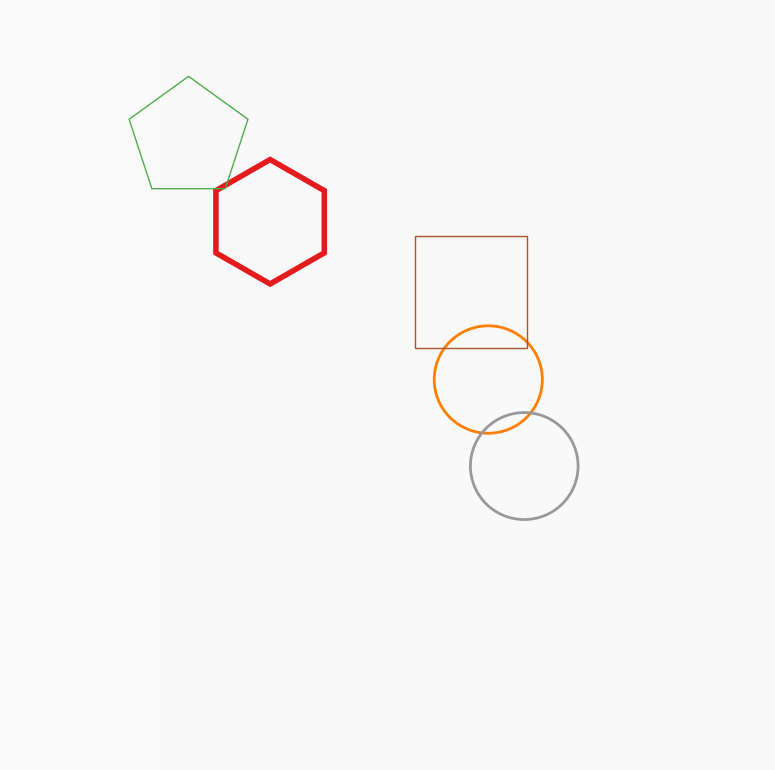[{"shape": "hexagon", "thickness": 2, "radius": 0.4, "center": [0.349, 0.712]}, {"shape": "pentagon", "thickness": 0.5, "radius": 0.4, "center": [0.243, 0.82]}, {"shape": "circle", "thickness": 1, "radius": 0.35, "center": [0.63, 0.507]}, {"shape": "square", "thickness": 0.5, "radius": 0.36, "center": [0.608, 0.621]}, {"shape": "circle", "thickness": 1, "radius": 0.35, "center": [0.676, 0.395]}]